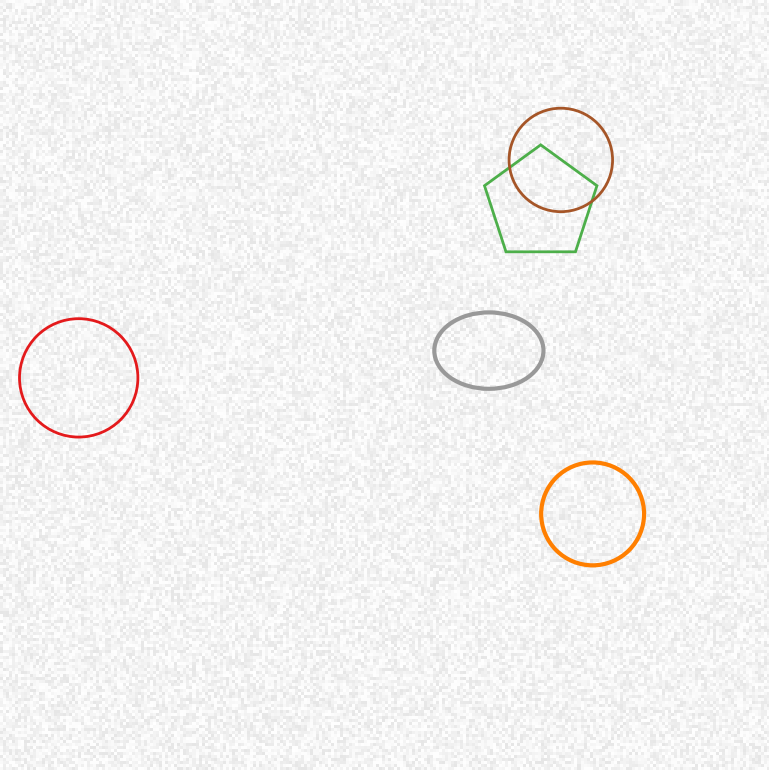[{"shape": "circle", "thickness": 1, "radius": 0.38, "center": [0.102, 0.509]}, {"shape": "pentagon", "thickness": 1, "radius": 0.38, "center": [0.702, 0.735]}, {"shape": "circle", "thickness": 1.5, "radius": 0.33, "center": [0.77, 0.333]}, {"shape": "circle", "thickness": 1, "radius": 0.34, "center": [0.728, 0.792]}, {"shape": "oval", "thickness": 1.5, "radius": 0.35, "center": [0.635, 0.545]}]